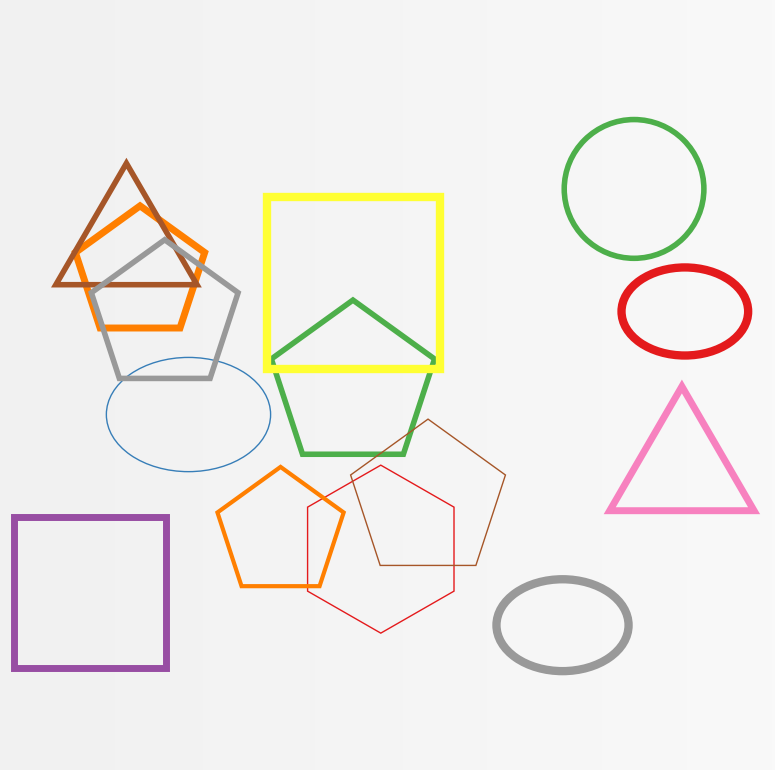[{"shape": "hexagon", "thickness": 0.5, "radius": 0.55, "center": [0.491, 0.287]}, {"shape": "oval", "thickness": 3, "radius": 0.41, "center": [0.884, 0.595]}, {"shape": "oval", "thickness": 0.5, "radius": 0.53, "center": [0.243, 0.462]}, {"shape": "pentagon", "thickness": 2, "radius": 0.55, "center": [0.455, 0.5]}, {"shape": "circle", "thickness": 2, "radius": 0.45, "center": [0.818, 0.755]}, {"shape": "square", "thickness": 2.5, "radius": 0.49, "center": [0.116, 0.231]}, {"shape": "pentagon", "thickness": 1.5, "radius": 0.43, "center": [0.362, 0.308]}, {"shape": "pentagon", "thickness": 2.5, "radius": 0.44, "center": [0.181, 0.645]}, {"shape": "square", "thickness": 3, "radius": 0.56, "center": [0.456, 0.632]}, {"shape": "pentagon", "thickness": 0.5, "radius": 0.53, "center": [0.552, 0.351]}, {"shape": "triangle", "thickness": 2, "radius": 0.53, "center": [0.163, 0.683]}, {"shape": "triangle", "thickness": 2.5, "radius": 0.54, "center": [0.88, 0.391]}, {"shape": "pentagon", "thickness": 2, "radius": 0.5, "center": [0.213, 0.589]}, {"shape": "oval", "thickness": 3, "radius": 0.43, "center": [0.726, 0.188]}]